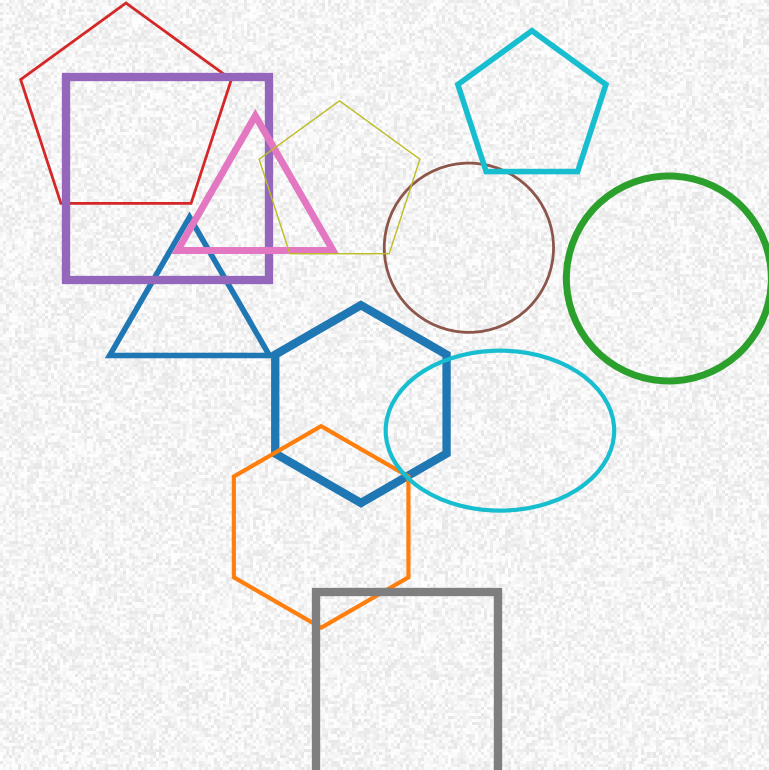[{"shape": "hexagon", "thickness": 3, "radius": 0.64, "center": [0.469, 0.475]}, {"shape": "triangle", "thickness": 2, "radius": 0.6, "center": [0.246, 0.598]}, {"shape": "hexagon", "thickness": 1.5, "radius": 0.65, "center": [0.417, 0.316]}, {"shape": "circle", "thickness": 2.5, "radius": 0.67, "center": [0.869, 0.638]}, {"shape": "pentagon", "thickness": 1, "radius": 0.72, "center": [0.164, 0.852]}, {"shape": "square", "thickness": 3, "radius": 0.66, "center": [0.217, 0.768]}, {"shape": "circle", "thickness": 1, "radius": 0.55, "center": [0.609, 0.678]}, {"shape": "triangle", "thickness": 2.5, "radius": 0.58, "center": [0.332, 0.733]}, {"shape": "square", "thickness": 3, "radius": 0.59, "center": [0.529, 0.114]}, {"shape": "pentagon", "thickness": 0.5, "radius": 0.55, "center": [0.441, 0.759]}, {"shape": "oval", "thickness": 1.5, "radius": 0.74, "center": [0.649, 0.441]}, {"shape": "pentagon", "thickness": 2, "radius": 0.51, "center": [0.691, 0.859]}]